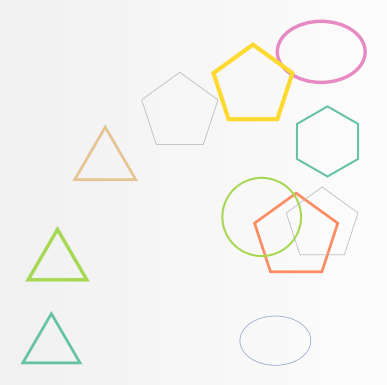[{"shape": "hexagon", "thickness": 1.5, "radius": 0.46, "center": [0.845, 0.633]}, {"shape": "triangle", "thickness": 2, "radius": 0.43, "center": [0.133, 0.1]}, {"shape": "pentagon", "thickness": 2, "radius": 0.56, "center": [0.764, 0.385]}, {"shape": "oval", "thickness": 0.5, "radius": 0.46, "center": [0.711, 0.115]}, {"shape": "oval", "thickness": 2.5, "radius": 0.57, "center": [0.829, 0.865]}, {"shape": "circle", "thickness": 1.5, "radius": 0.51, "center": [0.675, 0.436]}, {"shape": "triangle", "thickness": 2.5, "radius": 0.44, "center": [0.148, 0.317]}, {"shape": "pentagon", "thickness": 3, "radius": 0.54, "center": [0.653, 0.777]}, {"shape": "triangle", "thickness": 2, "radius": 0.45, "center": [0.272, 0.579]}, {"shape": "pentagon", "thickness": 0.5, "radius": 0.52, "center": [0.464, 0.709]}, {"shape": "pentagon", "thickness": 0.5, "radius": 0.49, "center": [0.831, 0.417]}]